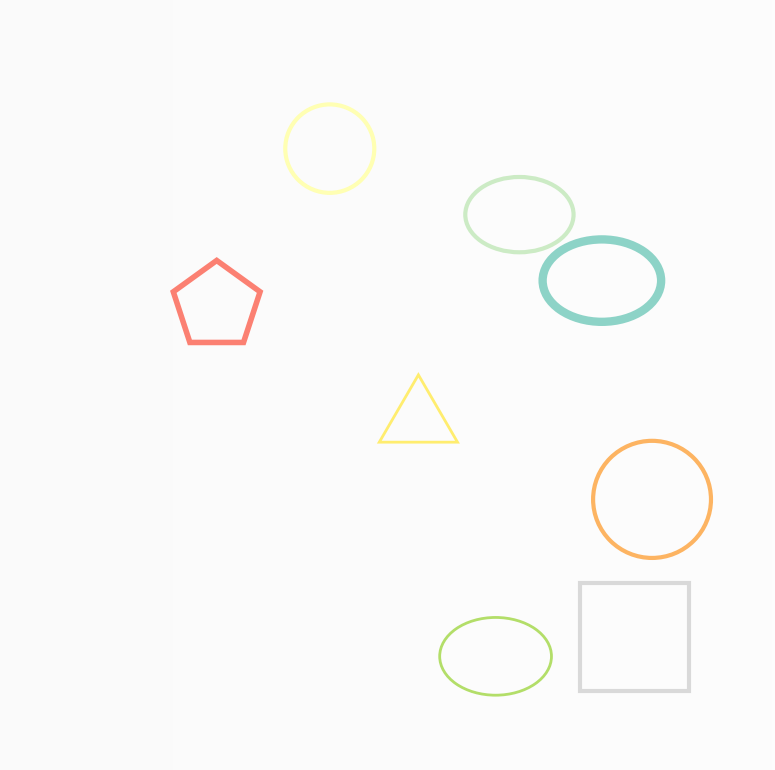[{"shape": "oval", "thickness": 3, "radius": 0.38, "center": [0.777, 0.636]}, {"shape": "circle", "thickness": 1.5, "radius": 0.29, "center": [0.426, 0.807]}, {"shape": "pentagon", "thickness": 2, "radius": 0.29, "center": [0.28, 0.603]}, {"shape": "circle", "thickness": 1.5, "radius": 0.38, "center": [0.841, 0.351]}, {"shape": "oval", "thickness": 1, "radius": 0.36, "center": [0.639, 0.148]}, {"shape": "square", "thickness": 1.5, "radius": 0.35, "center": [0.819, 0.173]}, {"shape": "oval", "thickness": 1.5, "radius": 0.35, "center": [0.67, 0.721]}, {"shape": "triangle", "thickness": 1, "radius": 0.29, "center": [0.54, 0.455]}]